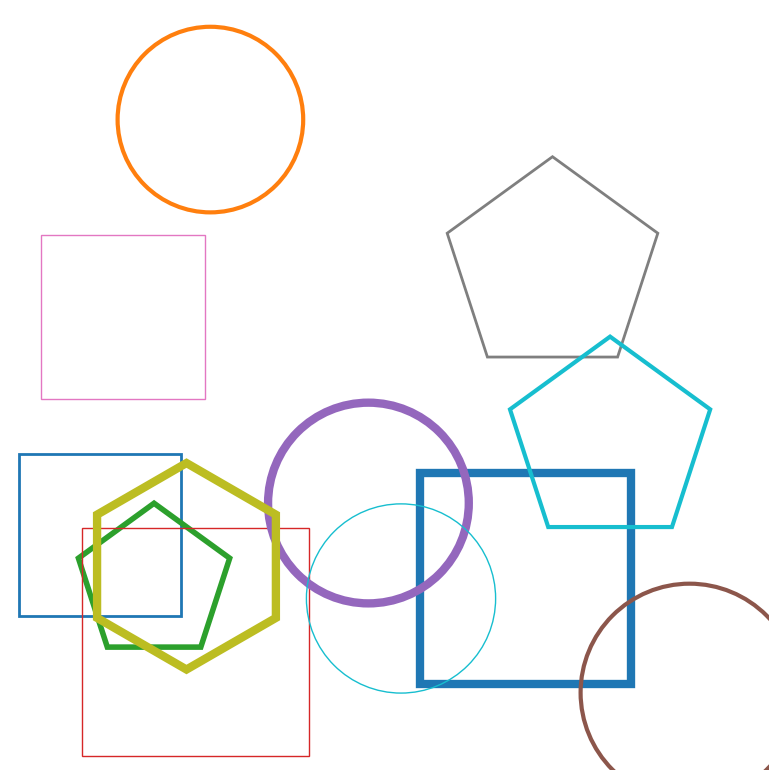[{"shape": "square", "thickness": 3, "radius": 0.68, "center": [0.683, 0.249]}, {"shape": "square", "thickness": 1, "radius": 0.53, "center": [0.13, 0.305]}, {"shape": "circle", "thickness": 1.5, "radius": 0.6, "center": [0.273, 0.845]}, {"shape": "pentagon", "thickness": 2, "radius": 0.52, "center": [0.2, 0.243]}, {"shape": "square", "thickness": 0.5, "radius": 0.74, "center": [0.254, 0.166]}, {"shape": "circle", "thickness": 3, "radius": 0.65, "center": [0.478, 0.347]}, {"shape": "circle", "thickness": 1.5, "radius": 0.71, "center": [0.896, 0.1]}, {"shape": "square", "thickness": 0.5, "radius": 0.53, "center": [0.16, 0.588]}, {"shape": "pentagon", "thickness": 1, "radius": 0.72, "center": [0.718, 0.653]}, {"shape": "hexagon", "thickness": 3, "radius": 0.67, "center": [0.242, 0.265]}, {"shape": "pentagon", "thickness": 1.5, "radius": 0.68, "center": [0.792, 0.426]}, {"shape": "circle", "thickness": 0.5, "radius": 0.61, "center": [0.521, 0.223]}]